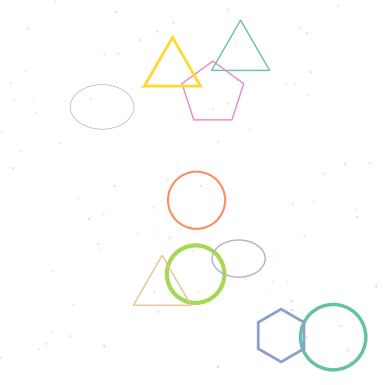[{"shape": "circle", "thickness": 2.5, "radius": 0.42, "center": [0.865, 0.124]}, {"shape": "triangle", "thickness": 1, "radius": 0.44, "center": [0.625, 0.861]}, {"shape": "circle", "thickness": 1.5, "radius": 0.37, "center": [0.511, 0.48]}, {"shape": "hexagon", "thickness": 2, "radius": 0.34, "center": [0.73, 0.129]}, {"shape": "pentagon", "thickness": 1, "radius": 0.42, "center": [0.553, 0.757]}, {"shape": "circle", "thickness": 3, "radius": 0.37, "center": [0.508, 0.288]}, {"shape": "triangle", "thickness": 2, "radius": 0.42, "center": [0.448, 0.818]}, {"shape": "triangle", "thickness": 1, "radius": 0.43, "center": [0.421, 0.25]}, {"shape": "oval", "thickness": 0.5, "radius": 0.41, "center": [0.265, 0.722]}, {"shape": "oval", "thickness": 1, "radius": 0.34, "center": [0.62, 0.328]}]